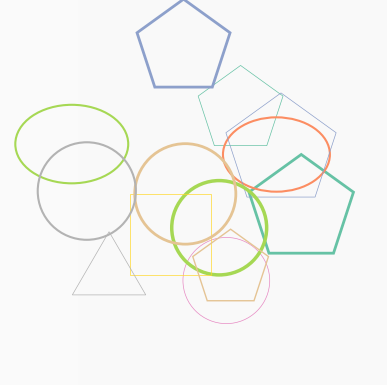[{"shape": "pentagon", "thickness": 0.5, "radius": 0.58, "center": [0.621, 0.715]}, {"shape": "pentagon", "thickness": 2, "radius": 0.71, "center": [0.777, 0.457]}, {"shape": "oval", "thickness": 1.5, "radius": 0.69, "center": [0.713, 0.599]}, {"shape": "pentagon", "thickness": 0.5, "radius": 0.75, "center": [0.725, 0.609]}, {"shape": "pentagon", "thickness": 2, "radius": 0.63, "center": [0.474, 0.876]}, {"shape": "circle", "thickness": 0.5, "radius": 0.56, "center": [0.584, 0.271]}, {"shape": "oval", "thickness": 1.5, "radius": 0.73, "center": [0.185, 0.626]}, {"shape": "circle", "thickness": 2.5, "radius": 0.61, "center": [0.566, 0.408]}, {"shape": "square", "thickness": 0.5, "radius": 0.52, "center": [0.44, 0.391]}, {"shape": "pentagon", "thickness": 1, "radius": 0.51, "center": [0.595, 0.302]}, {"shape": "circle", "thickness": 2, "radius": 0.65, "center": [0.478, 0.496]}, {"shape": "triangle", "thickness": 0.5, "radius": 0.55, "center": [0.281, 0.289]}, {"shape": "circle", "thickness": 1.5, "radius": 0.63, "center": [0.224, 0.504]}]